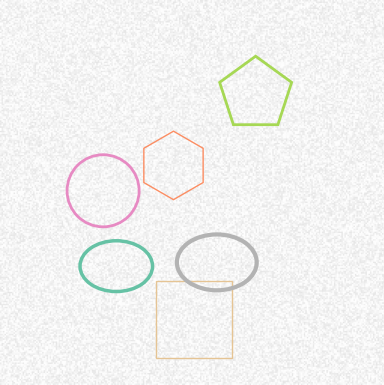[{"shape": "oval", "thickness": 2.5, "radius": 0.47, "center": [0.302, 0.309]}, {"shape": "hexagon", "thickness": 1, "radius": 0.44, "center": [0.451, 0.57]}, {"shape": "circle", "thickness": 2, "radius": 0.47, "center": [0.268, 0.504]}, {"shape": "pentagon", "thickness": 2, "radius": 0.49, "center": [0.664, 0.756]}, {"shape": "square", "thickness": 1, "radius": 0.5, "center": [0.504, 0.171]}, {"shape": "oval", "thickness": 3, "radius": 0.52, "center": [0.563, 0.319]}]